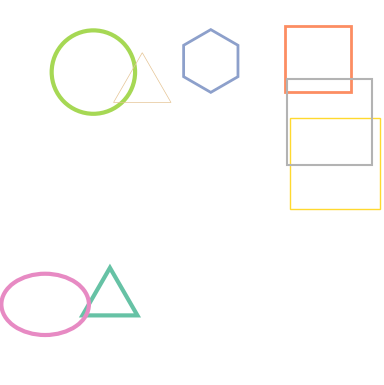[{"shape": "triangle", "thickness": 3, "radius": 0.41, "center": [0.286, 0.222]}, {"shape": "square", "thickness": 2, "radius": 0.43, "center": [0.827, 0.847]}, {"shape": "hexagon", "thickness": 2, "radius": 0.41, "center": [0.548, 0.842]}, {"shape": "oval", "thickness": 3, "radius": 0.57, "center": [0.117, 0.209]}, {"shape": "circle", "thickness": 3, "radius": 0.54, "center": [0.243, 0.813]}, {"shape": "square", "thickness": 1, "radius": 0.59, "center": [0.871, 0.575]}, {"shape": "triangle", "thickness": 0.5, "radius": 0.43, "center": [0.37, 0.777]}, {"shape": "square", "thickness": 1.5, "radius": 0.56, "center": [0.855, 0.683]}]